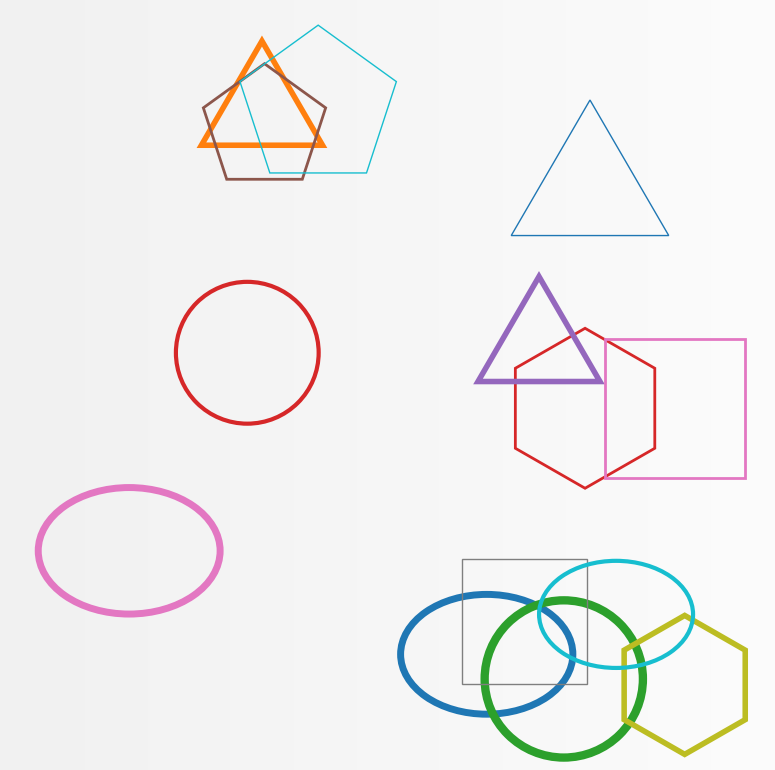[{"shape": "triangle", "thickness": 0.5, "radius": 0.59, "center": [0.761, 0.753]}, {"shape": "oval", "thickness": 2.5, "radius": 0.56, "center": [0.628, 0.15]}, {"shape": "triangle", "thickness": 2, "radius": 0.45, "center": [0.338, 0.856]}, {"shape": "circle", "thickness": 3, "radius": 0.51, "center": [0.727, 0.118]}, {"shape": "hexagon", "thickness": 1, "radius": 0.52, "center": [0.755, 0.47]}, {"shape": "circle", "thickness": 1.5, "radius": 0.46, "center": [0.319, 0.542]}, {"shape": "triangle", "thickness": 2, "radius": 0.45, "center": [0.695, 0.55]}, {"shape": "pentagon", "thickness": 1, "radius": 0.41, "center": [0.341, 0.834]}, {"shape": "square", "thickness": 1, "radius": 0.45, "center": [0.871, 0.469]}, {"shape": "oval", "thickness": 2.5, "radius": 0.59, "center": [0.167, 0.285]}, {"shape": "square", "thickness": 0.5, "radius": 0.41, "center": [0.677, 0.193]}, {"shape": "hexagon", "thickness": 2, "radius": 0.45, "center": [0.883, 0.111]}, {"shape": "oval", "thickness": 1.5, "radius": 0.5, "center": [0.795, 0.202]}, {"shape": "pentagon", "thickness": 0.5, "radius": 0.53, "center": [0.411, 0.861]}]